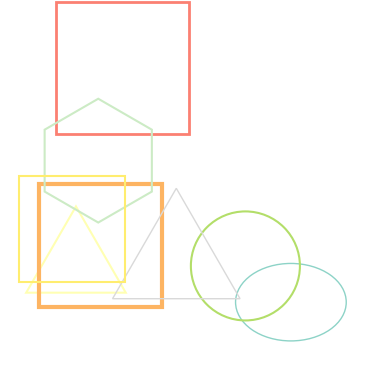[{"shape": "oval", "thickness": 1, "radius": 0.72, "center": [0.756, 0.215]}, {"shape": "triangle", "thickness": 1.5, "radius": 0.75, "center": [0.197, 0.314]}, {"shape": "square", "thickness": 2, "radius": 0.86, "center": [0.319, 0.823]}, {"shape": "square", "thickness": 3, "radius": 0.8, "center": [0.261, 0.362]}, {"shape": "circle", "thickness": 1.5, "radius": 0.71, "center": [0.637, 0.309]}, {"shape": "triangle", "thickness": 1, "radius": 0.96, "center": [0.458, 0.32]}, {"shape": "hexagon", "thickness": 1.5, "radius": 0.8, "center": [0.255, 0.583]}, {"shape": "square", "thickness": 1.5, "radius": 0.69, "center": [0.187, 0.404]}]